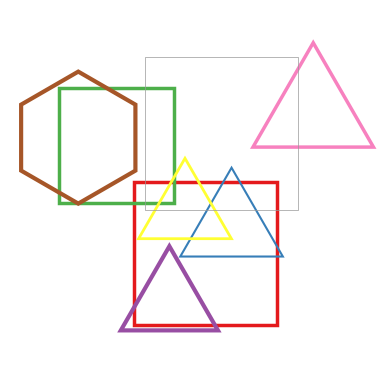[{"shape": "square", "thickness": 2.5, "radius": 0.93, "center": [0.533, 0.341]}, {"shape": "triangle", "thickness": 1.5, "radius": 0.77, "center": [0.601, 0.411]}, {"shape": "square", "thickness": 2.5, "radius": 0.75, "center": [0.302, 0.623]}, {"shape": "triangle", "thickness": 3, "radius": 0.73, "center": [0.44, 0.215]}, {"shape": "triangle", "thickness": 2, "radius": 0.7, "center": [0.48, 0.45]}, {"shape": "hexagon", "thickness": 3, "radius": 0.86, "center": [0.203, 0.643]}, {"shape": "triangle", "thickness": 2.5, "radius": 0.9, "center": [0.814, 0.708]}, {"shape": "square", "thickness": 0.5, "radius": 0.99, "center": [0.576, 0.653]}]